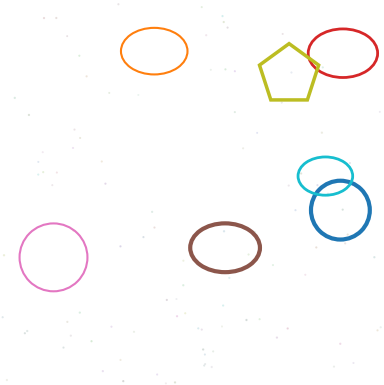[{"shape": "circle", "thickness": 3, "radius": 0.38, "center": [0.884, 0.454]}, {"shape": "oval", "thickness": 1.5, "radius": 0.43, "center": [0.401, 0.867]}, {"shape": "oval", "thickness": 2, "radius": 0.45, "center": [0.891, 0.862]}, {"shape": "oval", "thickness": 3, "radius": 0.45, "center": [0.585, 0.356]}, {"shape": "circle", "thickness": 1.5, "radius": 0.44, "center": [0.139, 0.332]}, {"shape": "pentagon", "thickness": 2.5, "radius": 0.4, "center": [0.751, 0.806]}, {"shape": "oval", "thickness": 2, "radius": 0.35, "center": [0.845, 0.543]}]